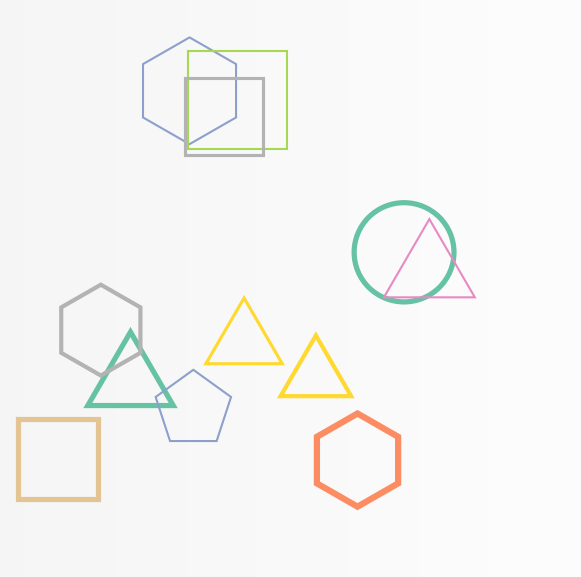[{"shape": "triangle", "thickness": 2.5, "radius": 0.42, "center": [0.225, 0.339]}, {"shape": "circle", "thickness": 2.5, "radius": 0.43, "center": [0.695, 0.562]}, {"shape": "hexagon", "thickness": 3, "radius": 0.4, "center": [0.615, 0.202]}, {"shape": "hexagon", "thickness": 1, "radius": 0.46, "center": [0.326, 0.842]}, {"shape": "pentagon", "thickness": 1, "radius": 0.34, "center": [0.333, 0.291]}, {"shape": "triangle", "thickness": 1, "radius": 0.45, "center": [0.739, 0.529]}, {"shape": "square", "thickness": 1, "radius": 0.42, "center": [0.409, 0.826]}, {"shape": "triangle", "thickness": 2, "radius": 0.35, "center": [0.543, 0.348]}, {"shape": "triangle", "thickness": 1.5, "radius": 0.38, "center": [0.42, 0.407]}, {"shape": "square", "thickness": 2.5, "radius": 0.34, "center": [0.1, 0.204]}, {"shape": "hexagon", "thickness": 2, "radius": 0.39, "center": [0.173, 0.428]}, {"shape": "square", "thickness": 1.5, "radius": 0.34, "center": [0.386, 0.798]}]